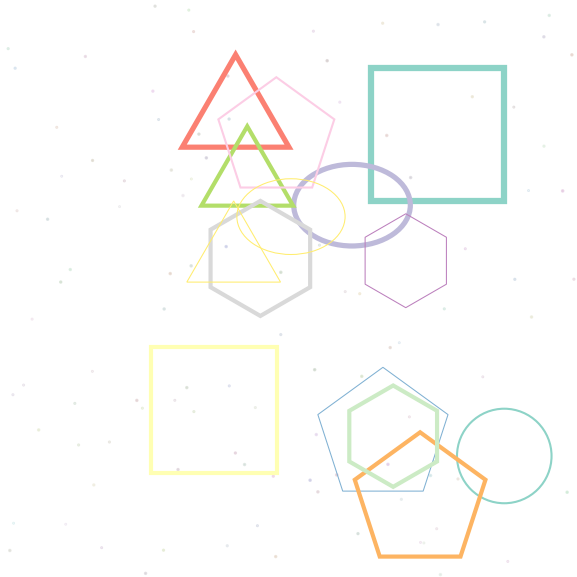[{"shape": "circle", "thickness": 1, "radius": 0.41, "center": [0.873, 0.21]}, {"shape": "square", "thickness": 3, "radius": 0.58, "center": [0.758, 0.766]}, {"shape": "square", "thickness": 2, "radius": 0.55, "center": [0.37, 0.289]}, {"shape": "oval", "thickness": 2.5, "radius": 0.5, "center": [0.61, 0.644]}, {"shape": "triangle", "thickness": 2.5, "radius": 0.53, "center": [0.408, 0.798]}, {"shape": "pentagon", "thickness": 0.5, "radius": 0.59, "center": [0.663, 0.245]}, {"shape": "pentagon", "thickness": 2, "radius": 0.59, "center": [0.727, 0.132]}, {"shape": "triangle", "thickness": 2, "radius": 0.46, "center": [0.428, 0.689]}, {"shape": "pentagon", "thickness": 1, "radius": 0.53, "center": [0.478, 0.76]}, {"shape": "hexagon", "thickness": 2, "radius": 0.5, "center": [0.451, 0.552]}, {"shape": "hexagon", "thickness": 0.5, "radius": 0.41, "center": [0.703, 0.548]}, {"shape": "hexagon", "thickness": 2, "radius": 0.44, "center": [0.681, 0.244]}, {"shape": "triangle", "thickness": 0.5, "radius": 0.47, "center": [0.405, 0.557]}, {"shape": "oval", "thickness": 0.5, "radius": 0.47, "center": [0.504, 0.624]}]